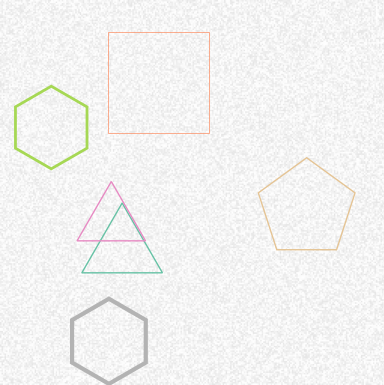[{"shape": "triangle", "thickness": 1, "radius": 0.6, "center": [0.317, 0.352]}, {"shape": "square", "thickness": 0.5, "radius": 0.66, "center": [0.412, 0.787]}, {"shape": "triangle", "thickness": 1, "radius": 0.51, "center": [0.289, 0.426]}, {"shape": "hexagon", "thickness": 2, "radius": 0.54, "center": [0.133, 0.669]}, {"shape": "pentagon", "thickness": 1, "radius": 0.66, "center": [0.797, 0.458]}, {"shape": "hexagon", "thickness": 3, "radius": 0.55, "center": [0.283, 0.113]}]